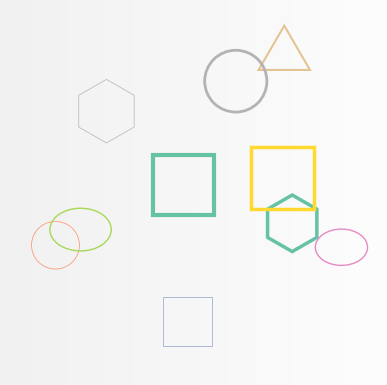[{"shape": "square", "thickness": 3, "radius": 0.39, "center": [0.474, 0.519]}, {"shape": "hexagon", "thickness": 2.5, "radius": 0.37, "center": [0.754, 0.42]}, {"shape": "circle", "thickness": 0.5, "radius": 0.31, "center": [0.143, 0.363]}, {"shape": "square", "thickness": 0.5, "radius": 0.32, "center": [0.483, 0.165]}, {"shape": "oval", "thickness": 1, "radius": 0.34, "center": [0.881, 0.358]}, {"shape": "oval", "thickness": 1, "radius": 0.4, "center": [0.208, 0.404]}, {"shape": "square", "thickness": 2.5, "radius": 0.41, "center": [0.729, 0.537]}, {"shape": "triangle", "thickness": 1.5, "radius": 0.38, "center": [0.734, 0.857]}, {"shape": "hexagon", "thickness": 0.5, "radius": 0.41, "center": [0.275, 0.711]}, {"shape": "circle", "thickness": 2, "radius": 0.4, "center": [0.608, 0.789]}]